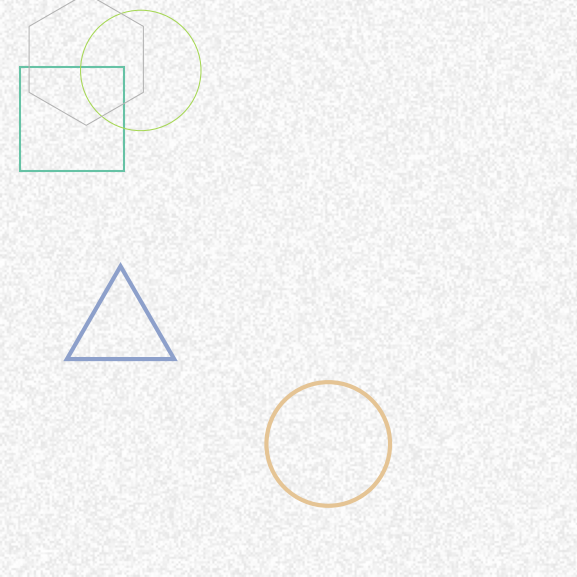[{"shape": "square", "thickness": 1, "radius": 0.45, "center": [0.125, 0.793]}, {"shape": "triangle", "thickness": 2, "radius": 0.54, "center": [0.209, 0.431]}, {"shape": "circle", "thickness": 0.5, "radius": 0.52, "center": [0.244, 0.877]}, {"shape": "circle", "thickness": 2, "radius": 0.54, "center": [0.568, 0.23]}, {"shape": "hexagon", "thickness": 0.5, "radius": 0.57, "center": [0.149, 0.896]}]